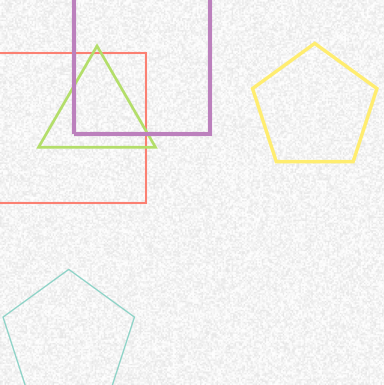[{"shape": "pentagon", "thickness": 1, "radius": 0.9, "center": [0.179, 0.121]}, {"shape": "square", "thickness": 1.5, "radius": 0.98, "center": [0.185, 0.668]}, {"shape": "triangle", "thickness": 2, "radius": 0.88, "center": [0.252, 0.705]}, {"shape": "square", "thickness": 3, "radius": 0.88, "center": [0.369, 0.829]}, {"shape": "pentagon", "thickness": 2.5, "radius": 0.85, "center": [0.817, 0.718]}]